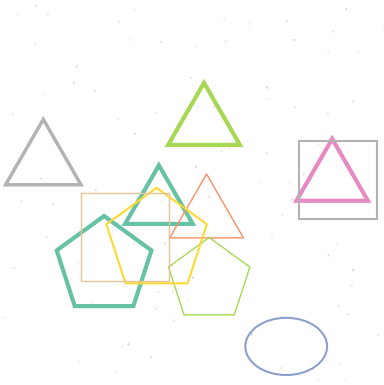[{"shape": "triangle", "thickness": 3, "radius": 0.51, "center": [0.413, 0.469]}, {"shape": "pentagon", "thickness": 3, "radius": 0.65, "center": [0.27, 0.31]}, {"shape": "triangle", "thickness": 1, "radius": 0.55, "center": [0.537, 0.437]}, {"shape": "oval", "thickness": 1.5, "radius": 0.53, "center": [0.743, 0.1]}, {"shape": "triangle", "thickness": 3, "radius": 0.54, "center": [0.863, 0.532]}, {"shape": "triangle", "thickness": 3, "radius": 0.54, "center": [0.53, 0.677]}, {"shape": "pentagon", "thickness": 1, "radius": 0.56, "center": [0.543, 0.272]}, {"shape": "pentagon", "thickness": 1.5, "radius": 0.69, "center": [0.407, 0.375]}, {"shape": "square", "thickness": 1, "radius": 0.57, "center": [0.324, 0.384]}, {"shape": "square", "thickness": 1.5, "radius": 0.5, "center": [0.877, 0.532]}, {"shape": "triangle", "thickness": 2.5, "radius": 0.57, "center": [0.112, 0.577]}]